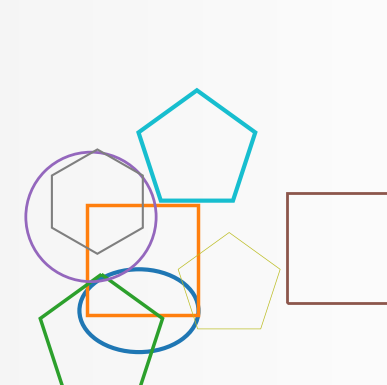[{"shape": "oval", "thickness": 3, "radius": 0.77, "center": [0.359, 0.193]}, {"shape": "square", "thickness": 2.5, "radius": 0.72, "center": [0.368, 0.325]}, {"shape": "pentagon", "thickness": 2.5, "radius": 0.83, "center": [0.262, 0.121]}, {"shape": "circle", "thickness": 2, "radius": 0.84, "center": [0.235, 0.437]}, {"shape": "square", "thickness": 2, "radius": 0.71, "center": [0.883, 0.356]}, {"shape": "hexagon", "thickness": 1.5, "radius": 0.68, "center": [0.251, 0.476]}, {"shape": "pentagon", "thickness": 0.5, "radius": 0.69, "center": [0.591, 0.258]}, {"shape": "pentagon", "thickness": 3, "radius": 0.79, "center": [0.508, 0.607]}]